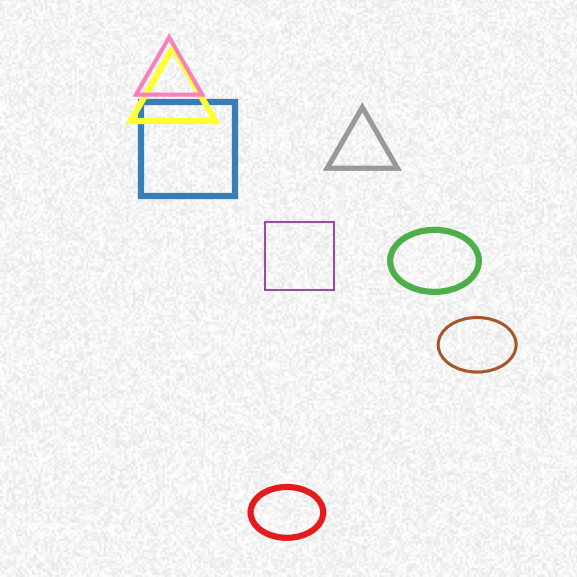[{"shape": "oval", "thickness": 3, "radius": 0.31, "center": [0.497, 0.112]}, {"shape": "square", "thickness": 3, "radius": 0.41, "center": [0.326, 0.74]}, {"shape": "oval", "thickness": 3, "radius": 0.38, "center": [0.752, 0.547]}, {"shape": "square", "thickness": 1, "radius": 0.3, "center": [0.518, 0.556]}, {"shape": "triangle", "thickness": 3, "radius": 0.42, "center": [0.299, 0.832]}, {"shape": "oval", "thickness": 1.5, "radius": 0.34, "center": [0.826, 0.402]}, {"shape": "triangle", "thickness": 2, "radius": 0.33, "center": [0.293, 0.868]}, {"shape": "triangle", "thickness": 2.5, "radius": 0.35, "center": [0.627, 0.743]}]